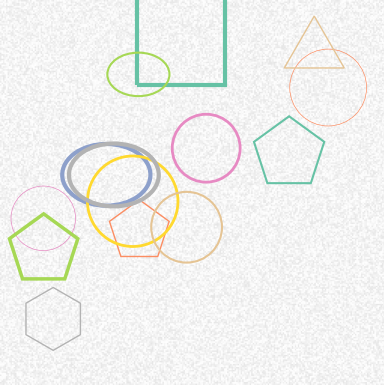[{"shape": "pentagon", "thickness": 1.5, "radius": 0.48, "center": [0.751, 0.602]}, {"shape": "square", "thickness": 3, "radius": 0.57, "center": [0.469, 0.892]}, {"shape": "circle", "thickness": 0.5, "radius": 0.5, "center": [0.852, 0.773]}, {"shape": "pentagon", "thickness": 1, "radius": 0.41, "center": [0.362, 0.4]}, {"shape": "oval", "thickness": 3, "radius": 0.57, "center": [0.276, 0.546]}, {"shape": "circle", "thickness": 2, "radius": 0.44, "center": [0.536, 0.615]}, {"shape": "circle", "thickness": 0.5, "radius": 0.42, "center": [0.112, 0.433]}, {"shape": "pentagon", "thickness": 2.5, "radius": 0.47, "center": [0.113, 0.351]}, {"shape": "oval", "thickness": 1.5, "radius": 0.4, "center": [0.359, 0.807]}, {"shape": "circle", "thickness": 2, "radius": 0.59, "center": [0.345, 0.477]}, {"shape": "triangle", "thickness": 1, "radius": 0.45, "center": [0.816, 0.868]}, {"shape": "circle", "thickness": 1.5, "radius": 0.46, "center": [0.485, 0.41]}, {"shape": "hexagon", "thickness": 1, "radius": 0.41, "center": [0.138, 0.172]}, {"shape": "oval", "thickness": 3, "radius": 0.58, "center": [0.296, 0.546]}]